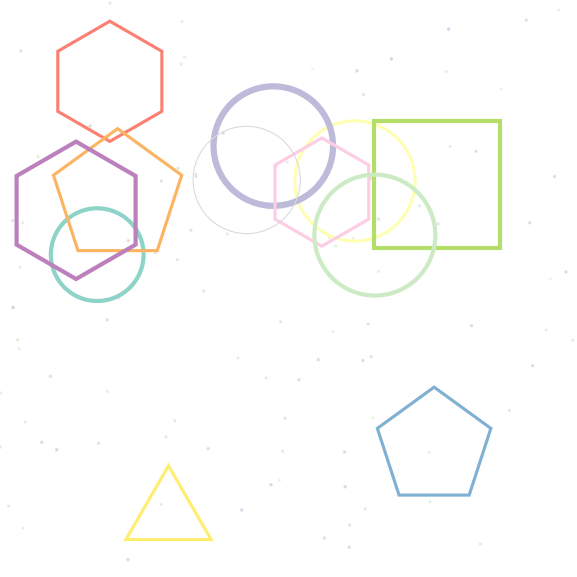[{"shape": "circle", "thickness": 2, "radius": 0.4, "center": [0.168, 0.558]}, {"shape": "circle", "thickness": 1.5, "radius": 0.52, "center": [0.614, 0.686]}, {"shape": "circle", "thickness": 3, "radius": 0.52, "center": [0.473, 0.746]}, {"shape": "hexagon", "thickness": 1.5, "radius": 0.52, "center": [0.19, 0.858]}, {"shape": "pentagon", "thickness": 1.5, "radius": 0.52, "center": [0.752, 0.225]}, {"shape": "pentagon", "thickness": 1.5, "radius": 0.58, "center": [0.204, 0.66]}, {"shape": "square", "thickness": 2, "radius": 0.55, "center": [0.757, 0.679]}, {"shape": "hexagon", "thickness": 1.5, "radius": 0.47, "center": [0.557, 0.666]}, {"shape": "circle", "thickness": 0.5, "radius": 0.46, "center": [0.427, 0.688]}, {"shape": "hexagon", "thickness": 2, "radius": 0.59, "center": [0.132, 0.635]}, {"shape": "circle", "thickness": 2, "radius": 0.52, "center": [0.649, 0.592]}, {"shape": "triangle", "thickness": 1.5, "radius": 0.43, "center": [0.292, 0.107]}]